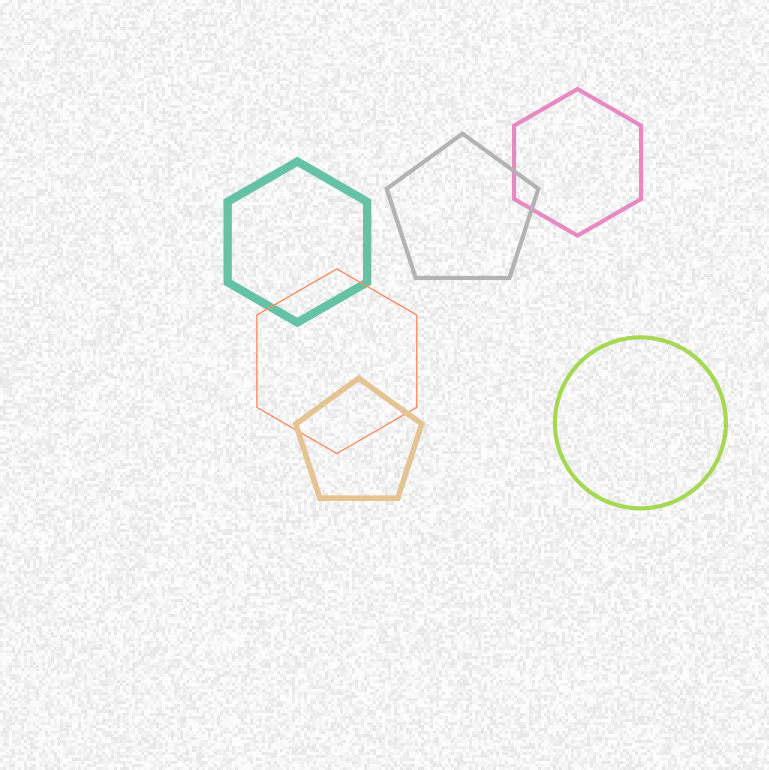[{"shape": "hexagon", "thickness": 3, "radius": 0.52, "center": [0.386, 0.686]}, {"shape": "hexagon", "thickness": 0.5, "radius": 0.6, "center": [0.437, 0.531]}, {"shape": "hexagon", "thickness": 1.5, "radius": 0.48, "center": [0.75, 0.789]}, {"shape": "circle", "thickness": 1.5, "radius": 0.56, "center": [0.832, 0.451]}, {"shape": "pentagon", "thickness": 2, "radius": 0.43, "center": [0.466, 0.423]}, {"shape": "pentagon", "thickness": 1.5, "radius": 0.52, "center": [0.601, 0.723]}]